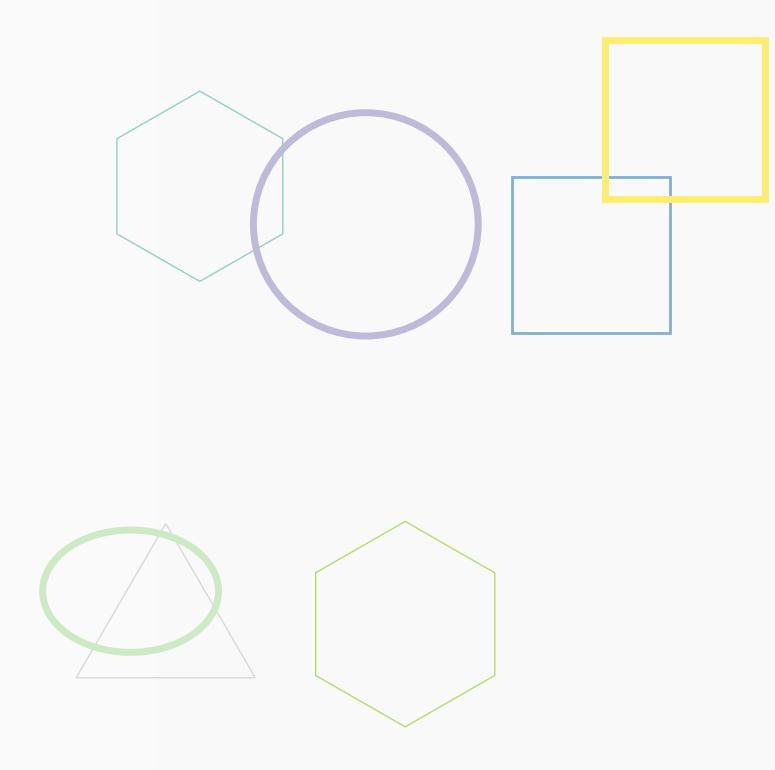[{"shape": "hexagon", "thickness": 0.5, "radius": 0.62, "center": [0.258, 0.758]}, {"shape": "circle", "thickness": 2.5, "radius": 0.73, "center": [0.472, 0.709]}, {"shape": "square", "thickness": 1, "radius": 0.51, "center": [0.762, 0.669]}, {"shape": "hexagon", "thickness": 0.5, "radius": 0.67, "center": [0.523, 0.189]}, {"shape": "triangle", "thickness": 0.5, "radius": 0.67, "center": [0.214, 0.187]}, {"shape": "oval", "thickness": 2.5, "radius": 0.57, "center": [0.169, 0.232]}, {"shape": "square", "thickness": 2.5, "radius": 0.52, "center": [0.883, 0.845]}]